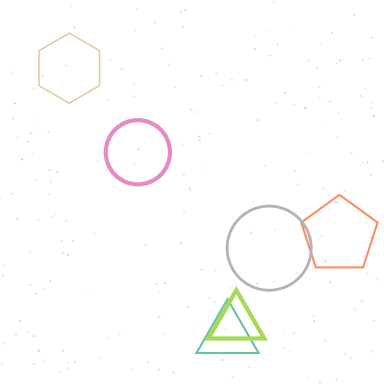[{"shape": "triangle", "thickness": 1.5, "radius": 0.47, "center": [0.591, 0.13]}, {"shape": "pentagon", "thickness": 1.5, "radius": 0.52, "center": [0.882, 0.39]}, {"shape": "circle", "thickness": 3, "radius": 0.42, "center": [0.358, 0.605]}, {"shape": "triangle", "thickness": 3, "radius": 0.42, "center": [0.614, 0.163]}, {"shape": "hexagon", "thickness": 1, "radius": 0.45, "center": [0.18, 0.823]}, {"shape": "circle", "thickness": 2, "radius": 0.55, "center": [0.699, 0.355]}]